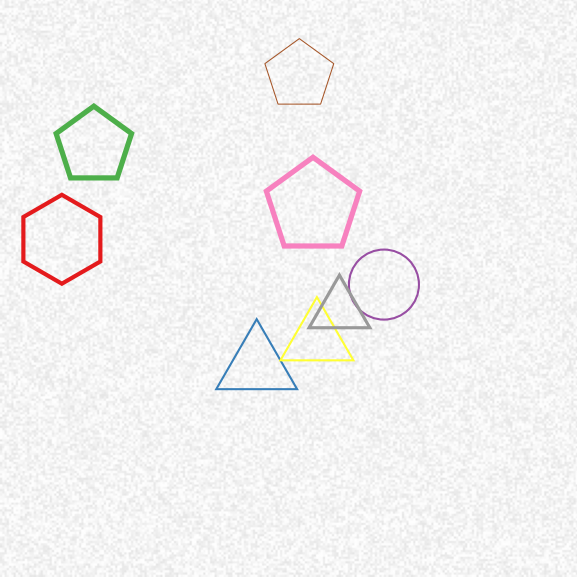[{"shape": "hexagon", "thickness": 2, "radius": 0.38, "center": [0.107, 0.585]}, {"shape": "triangle", "thickness": 1, "radius": 0.4, "center": [0.444, 0.366]}, {"shape": "pentagon", "thickness": 2.5, "radius": 0.34, "center": [0.163, 0.747]}, {"shape": "circle", "thickness": 1, "radius": 0.3, "center": [0.665, 0.506]}, {"shape": "triangle", "thickness": 1, "radius": 0.36, "center": [0.549, 0.412]}, {"shape": "pentagon", "thickness": 0.5, "radius": 0.31, "center": [0.518, 0.87]}, {"shape": "pentagon", "thickness": 2.5, "radius": 0.42, "center": [0.542, 0.642]}, {"shape": "triangle", "thickness": 1.5, "radius": 0.3, "center": [0.588, 0.462]}]